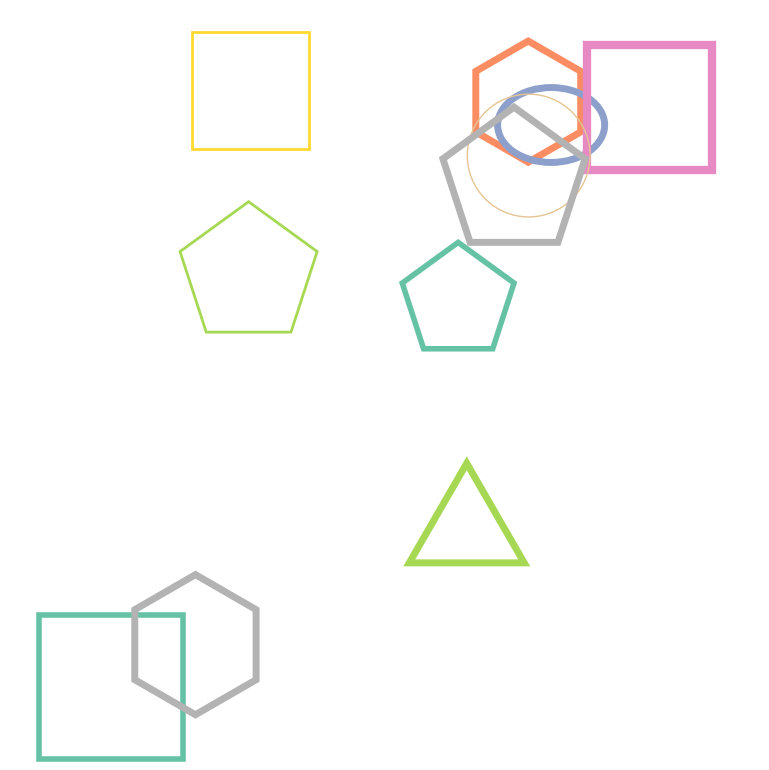[{"shape": "square", "thickness": 2, "radius": 0.47, "center": [0.144, 0.107]}, {"shape": "pentagon", "thickness": 2, "radius": 0.38, "center": [0.595, 0.609]}, {"shape": "hexagon", "thickness": 2.5, "radius": 0.39, "center": [0.686, 0.868]}, {"shape": "oval", "thickness": 2.5, "radius": 0.35, "center": [0.716, 0.838]}, {"shape": "square", "thickness": 3, "radius": 0.41, "center": [0.844, 0.861]}, {"shape": "pentagon", "thickness": 1, "radius": 0.47, "center": [0.323, 0.644]}, {"shape": "triangle", "thickness": 2.5, "radius": 0.43, "center": [0.606, 0.312]}, {"shape": "square", "thickness": 1, "radius": 0.38, "center": [0.326, 0.883]}, {"shape": "circle", "thickness": 0.5, "radius": 0.4, "center": [0.687, 0.798]}, {"shape": "hexagon", "thickness": 2.5, "radius": 0.45, "center": [0.254, 0.163]}, {"shape": "pentagon", "thickness": 2.5, "radius": 0.49, "center": [0.668, 0.764]}]